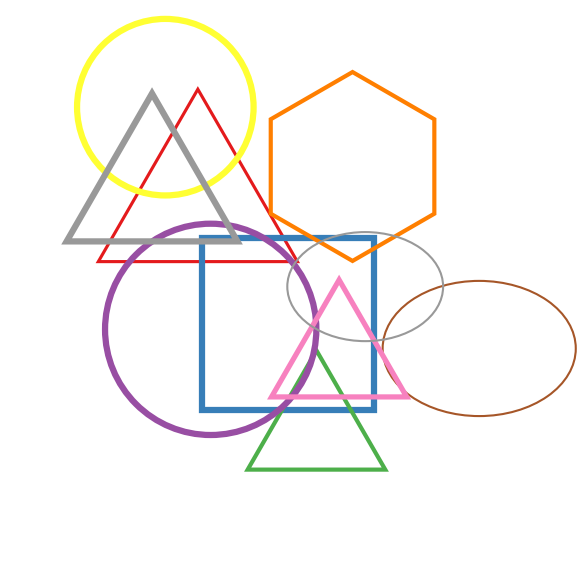[{"shape": "triangle", "thickness": 1.5, "radius": 0.99, "center": [0.343, 0.646]}, {"shape": "square", "thickness": 3, "radius": 0.74, "center": [0.499, 0.438]}, {"shape": "triangle", "thickness": 2, "radius": 0.69, "center": [0.548, 0.255]}, {"shape": "circle", "thickness": 3, "radius": 0.91, "center": [0.365, 0.429]}, {"shape": "hexagon", "thickness": 2, "radius": 0.82, "center": [0.61, 0.711]}, {"shape": "circle", "thickness": 3, "radius": 0.76, "center": [0.286, 0.814]}, {"shape": "oval", "thickness": 1, "radius": 0.84, "center": [0.83, 0.396]}, {"shape": "triangle", "thickness": 2.5, "radius": 0.68, "center": [0.587, 0.379]}, {"shape": "triangle", "thickness": 3, "radius": 0.85, "center": [0.263, 0.667]}, {"shape": "oval", "thickness": 1, "radius": 0.67, "center": [0.632, 0.503]}]